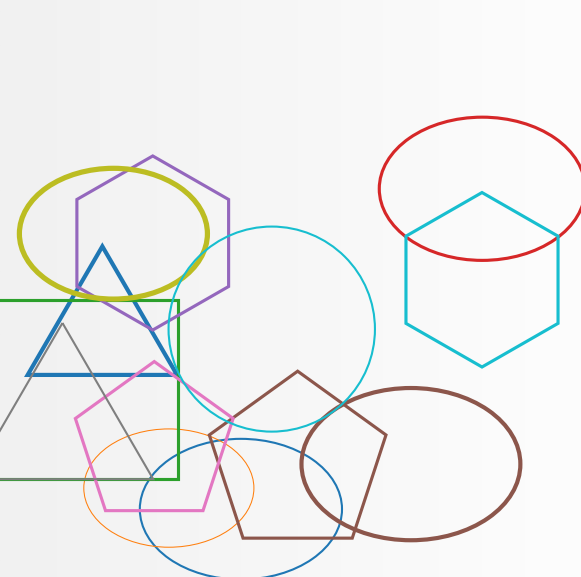[{"shape": "triangle", "thickness": 2, "radius": 0.74, "center": [0.176, 0.424]}, {"shape": "oval", "thickness": 1, "radius": 0.87, "center": [0.414, 0.117]}, {"shape": "oval", "thickness": 0.5, "radius": 0.73, "center": [0.291, 0.154]}, {"shape": "square", "thickness": 1.5, "radius": 0.77, "center": [0.153, 0.325]}, {"shape": "oval", "thickness": 1.5, "radius": 0.89, "center": [0.83, 0.672]}, {"shape": "hexagon", "thickness": 1.5, "radius": 0.75, "center": [0.263, 0.578]}, {"shape": "pentagon", "thickness": 1.5, "radius": 0.8, "center": [0.512, 0.197]}, {"shape": "oval", "thickness": 2, "radius": 0.94, "center": [0.707, 0.195]}, {"shape": "pentagon", "thickness": 1.5, "radius": 0.71, "center": [0.265, 0.23]}, {"shape": "triangle", "thickness": 1, "radius": 0.9, "center": [0.107, 0.259]}, {"shape": "oval", "thickness": 2.5, "radius": 0.81, "center": [0.195, 0.594]}, {"shape": "hexagon", "thickness": 1.5, "radius": 0.76, "center": [0.829, 0.515]}, {"shape": "circle", "thickness": 1, "radius": 0.89, "center": [0.468, 0.429]}]